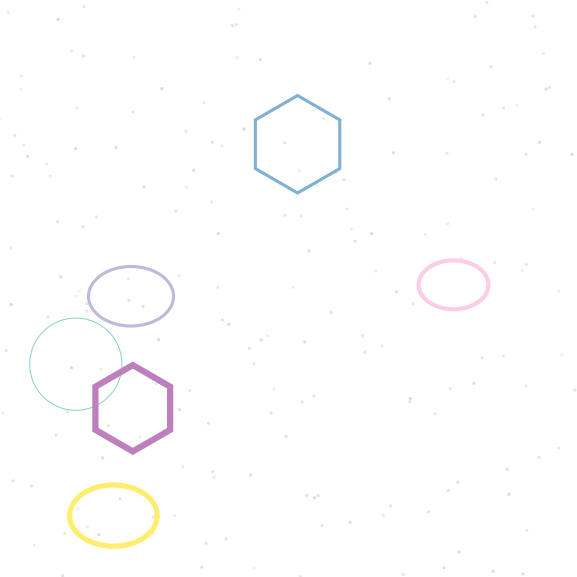[{"shape": "circle", "thickness": 0.5, "radius": 0.4, "center": [0.131, 0.369]}, {"shape": "oval", "thickness": 1.5, "radius": 0.37, "center": [0.227, 0.486]}, {"shape": "hexagon", "thickness": 1.5, "radius": 0.42, "center": [0.515, 0.749]}, {"shape": "oval", "thickness": 2, "radius": 0.3, "center": [0.785, 0.506]}, {"shape": "hexagon", "thickness": 3, "radius": 0.37, "center": [0.23, 0.292]}, {"shape": "oval", "thickness": 2.5, "radius": 0.38, "center": [0.196, 0.106]}]